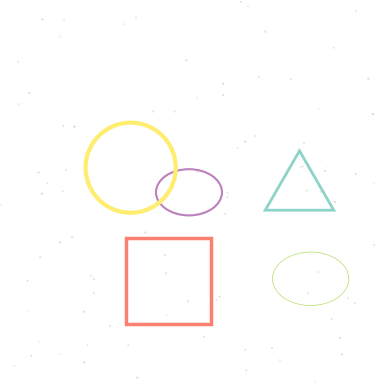[{"shape": "triangle", "thickness": 2, "radius": 0.51, "center": [0.778, 0.505]}, {"shape": "square", "thickness": 2.5, "radius": 0.55, "center": [0.437, 0.27]}, {"shape": "oval", "thickness": 0.5, "radius": 0.5, "center": [0.807, 0.276]}, {"shape": "oval", "thickness": 1.5, "radius": 0.43, "center": [0.491, 0.501]}, {"shape": "circle", "thickness": 3, "radius": 0.59, "center": [0.339, 0.564]}]